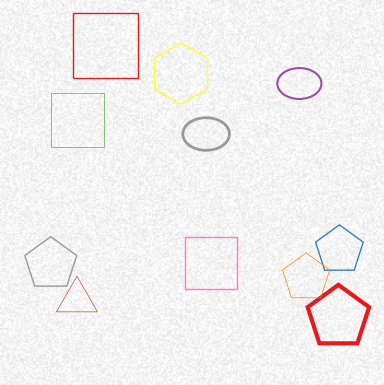[{"shape": "pentagon", "thickness": 3, "radius": 0.42, "center": [0.879, 0.176]}, {"shape": "square", "thickness": 1, "radius": 0.42, "center": [0.274, 0.882]}, {"shape": "pentagon", "thickness": 1, "radius": 0.33, "center": [0.882, 0.351]}, {"shape": "square", "thickness": 0.5, "radius": 0.35, "center": [0.201, 0.689]}, {"shape": "oval", "thickness": 1.5, "radius": 0.29, "center": [0.778, 0.783]}, {"shape": "pentagon", "thickness": 0.5, "radius": 0.32, "center": [0.795, 0.279]}, {"shape": "hexagon", "thickness": 1, "radius": 0.4, "center": [0.47, 0.809]}, {"shape": "triangle", "thickness": 0.5, "radius": 0.31, "center": [0.2, 0.221]}, {"shape": "square", "thickness": 1, "radius": 0.34, "center": [0.548, 0.317]}, {"shape": "pentagon", "thickness": 1, "radius": 0.35, "center": [0.132, 0.314]}, {"shape": "oval", "thickness": 2, "radius": 0.3, "center": [0.535, 0.652]}]